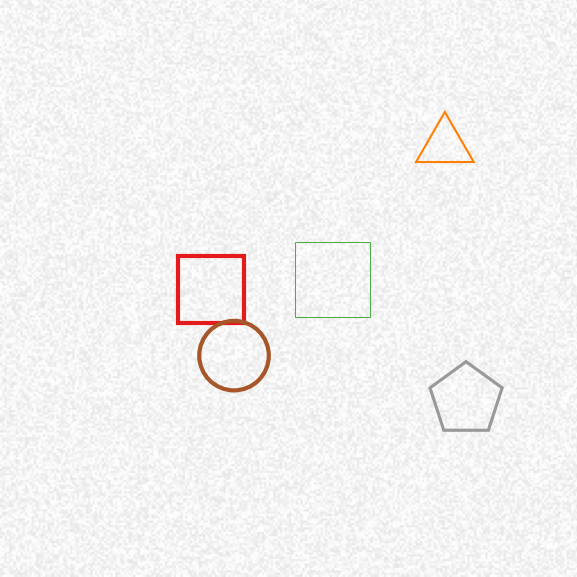[{"shape": "square", "thickness": 2, "radius": 0.29, "center": [0.365, 0.498]}, {"shape": "square", "thickness": 0.5, "radius": 0.33, "center": [0.576, 0.515]}, {"shape": "triangle", "thickness": 1, "radius": 0.29, "center": [0.77, 0.747]}, {"shape": "circle", "thickness": 2, "radius": 0.3, "center": [0.405, 0.383]}, {"shape": "pentagon", "thickness": 1.5, "radius": 0.33, "center": [0.807, 0.307]}]